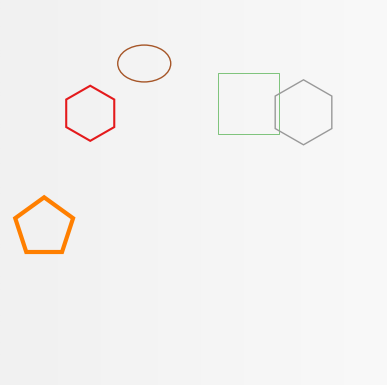[{"shape": "hexagon", "thickness": 1.5, "radius": 0.36, "center": [0.233, 0.706]}, {"shape": "square", "thickness": 0.5, "radius": 0.39, "center": [0.642, 0.731]}, {"shape": "pentagon", "thickness": 3, "radius": 0.39, "center": [0.114, 0.409]}, {"shape": "oval", "thickness": 1, "radius": 0.34, "center": [0.372, 0.835]}, {"shape": "hexagon", "thickness": 1, "radius": 0.42, "center": [0.783, 0.708]}]